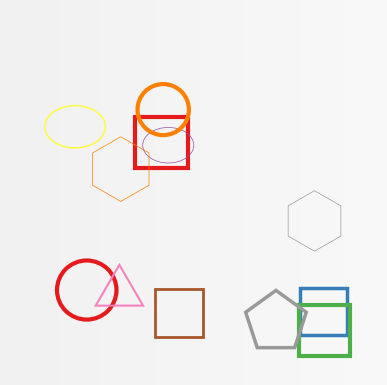[{"shape": "circle", "thickness": 3, "radius": 0.38, "center": [0.224, 0.247]}, {"shape": "square", "thickness": 3, "radius": 0.34, "center": [0.417, 0.63]}, {"shape": "square", "thickness": 2.5, "radius": 0.3, "center": [0.834, 0.19]}, {"shape": "square", "thickness": 3, "radius": 0.33, "center": [0.838, 0.142]}, {"shape": "oval", "thickness": 0.5, "radius": 0.33, "center": [0.434, 0.623]}, {"shape": "hexagon", "thickness": 0.5, "radius": 0.42, "center": [0.312, 0.561]}, {"shape": "circle", "thickness": 3, "radius": 0.33, "center": [0.421, 0.715]}, {"shape": "oval", "thickness": 1, "radius": 0.39, "center": [0.194, 0.671]}, {"shape": "square", "thickness": 2, "radius": 0.31, "center": [0.461, 0.188]}, {"shape": "triangle", "thickness": 1.5, "radius": 0.35, "center": [0.308, 0.241]}, {"shape": "hexagon", "thickness": 0.5, "radius": 0.39, "center": [0.812, 0.426]}, {"shape": "pentagon", "thickness": 2.5, "radius": 0.41, "center": [0.712, 0.164]}]